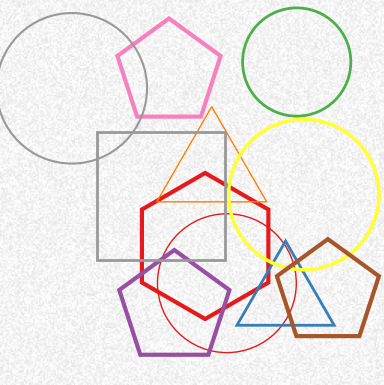[{"shape": "circle", "thickness": 1, "radius": 0.9, "center": [0.589, 0.264]}, {"shape": "hexagon", "thickness": 3, "radius": 0.95, "center": [0.533, 0.361]}, {"shape": "triangle", "thickness": 2, "radius": 0.73, "center": [0.742, 0.228]}, {"shape": "circle", "thickness": 2, "radius": 0.7, "center": [0.771, 0.839]}, {"shape": "pentagon", "thickness": 3, "radius": 0.75, "center": [0.453, 0.2]}, {"shape": "triangle", "thickness": 1, "radius": 0.82, "center": [0.55, 0.558]}, {"shape": "circle", "thickness": 2.5, "radius": 0.98, "center": [0.789, 0.495]}, {"shape": "pentagon", "thickness": 3, "radius": 0.7, "center": [0.852, 0.24]}, {"shape": "pentagon", "thickness": 3, "radius": 0.7, "center": [0.439, 0.811]}, {"shape": "circle", "thickness": 1.5, "radius": 0.98, "center": [0.186, 0.771]}, {"shape": "square", "thickness": 2, "radius": 0.83, "center": [0.418, 0.492]}]